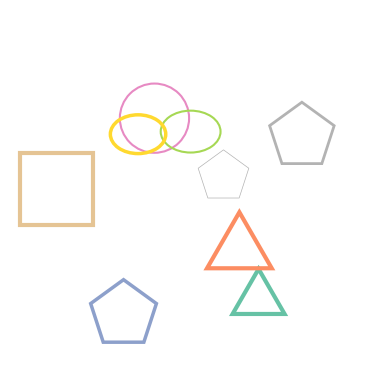[{"shape": "triangle", "thickness": 3, "radius": 0.39, "center": [0.672, 0.223]}, {"shape": "triangle", "thickness": 3, "radius": 0.49, "center": [0.622, 0.352]}, {"shape": "pentagon", "thickness": 2.5, "radius": 0.45, "center": [0.321, 0.184]}, {"shape": "circle", "thickness": 1.5, "radius": 0.45, "center": [0.401, 0.693]}, {"shape": "oval", "thickness": 1.5, "radius": 0.39, "center": [0.495, 0.658]}, {"shape": "oval", "thickness": 2.5, "radius": 0.36, "center": [0.359, 0.651]}, {"shape": "square", "thickness": 3, "radius": 0.47, "center": [0.146, 0.509]}, {"shape": "pentagon", "thickness": 2, "radius": 0.44, "center": [0.784, 0.646]}, {"shape": "pentagon", "thickness": 0.5, "radius": 0.35, "center": [0.58, 0.542]}]